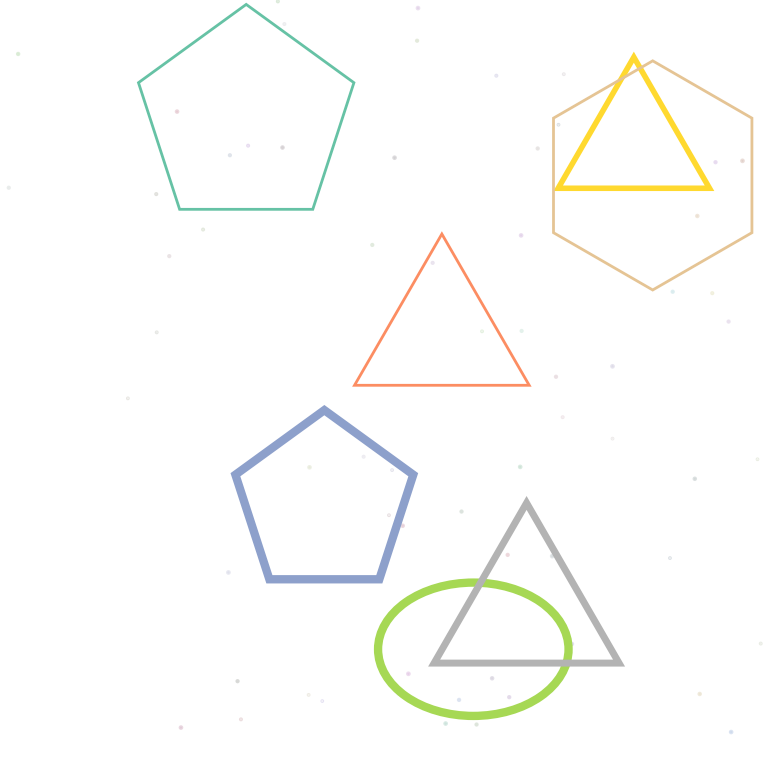[{"shape": "pentagon", "thickness": 1, "radius": 0.74, "center": [0.32, 0.847]}, {"shape": "triangle", "thickness": 1, "radius": 0.65, "center": [0.574, 0.565]}, {"shape": "pentagon", "thickness": 3, "radius": 0.61, "center": [0.421, 0.346]}, {"shape": "oval", "thickness": 3, "radius": 0.62, "center": [0.615, 0.157]}, {"shape": "triangle", "thickness": 2, "radius": 0.57, "center": [0.823, 0.812]}, {"shape": "hexagon", "thickness": 1, "radius": 0.74, "center": [0.848, 0.772]}, {"shape": "triangle", "thickness": 2.5, "radius": 0.69, "center": [0.684, 0.208]}]